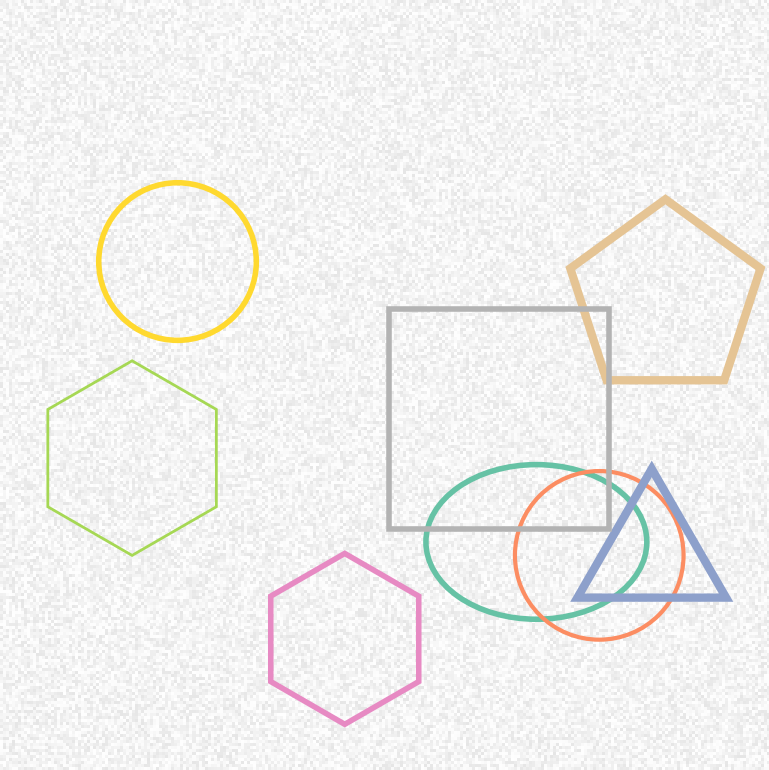[{"shape": "oval", "thickness": 2, "radius": 0.72, "center": [0.697, 0.296]}, {"shape": "circle", "thickness": 1.5, "radius": 0.55, "center": [0.778, 0.279]}, {"shape": "triangle", "thickness": 3, "radius": 0.56, "center": [0.846, 0.28]}, {"shape": "hexagon", "thickness": 2, "radius": 0.55, "center": [0.448, 0.17]}, {"shape": "hexagon", "thickness": 1, "radius": 0.63, "center": [0.172, 0.405]}, {"shape": "circle", "thickness": 2, "radius": 0.51, "center": [0.231, 0.66]}, {"shape": "pentagon", "thickness": 3, "radius": 0.65, "center": [0.864, 0.611]}, {"shape": "square", "thickness": 2, "radius": 0.71, "center": [0.648, 0.455]}]